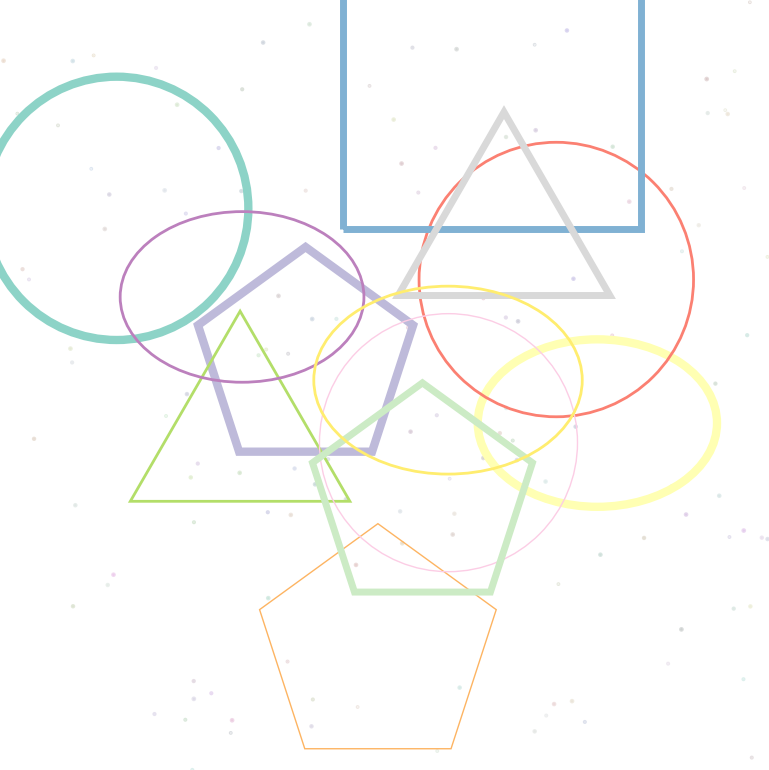[{"shape": "circle", "thickness": 3, "radius": 0.85, "center": [0.152, 0.729]}, {"shape": "oval", "thickness": 3, "radius": 0.78, "center": [0.776, 0.451]}, {"shape": "pentagon", "thickness": 3, "radius": 0.73, "center": [0.397, 0.532]}, {"shape": "circle", "thickness": 1, "radius": 0.89, "center": [0.722, 0.637]}, {"shape": "square", "thickness": 2.5, "radius": 0.97, "center": [0.639, 0.896]}, {"shape": "pentagon", "thickness": 0.5, "radius": 0.81, "center": [0.491, 0.158]}, {"shape": "triangle", "thickness": 1, "radius": 0.82, "center": [0.312, 0.431]}, {"shape": "circle", "thickness": 0.5, "radius": 0.84, "center": [0.582, 0.425]}, {"shape": "triangle", "thickness": 2.5, "radius": 0.79, "center": [0.655, 0.696]}, {"shape": "oval", "thickness": 1, "radius": 0.79, "center": [0.314, 0.614]}, {"shape": "pentagon", "thickness": 2.5, "radius": 0.75, "center": [0.549, 0.353]}, {"shape": "oval", "thickness": 1, "radius": 0.87, "center": [0.582, 0.506]}]